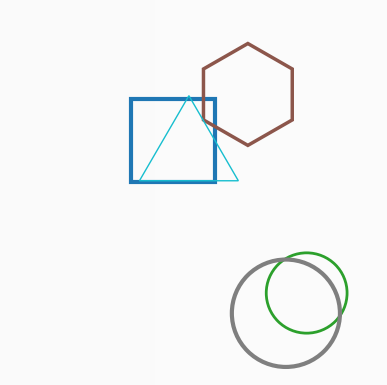[{"shape": "square", "thickness": 3, "radius": 0.54, "center": [0.447, 0.636]}, {"shape": "circle", "thickness": 2, "radius": 0.52, "center": [0.791, 0.239]}, {"shape": "hexagon", "thickness": 2.5, "radius": 0.66, "center": [0.64, 0.755]}, {"shape": "circle", "thickness": 3, "radius": 0.7, "center": [0.738, 0.186]}, {"shape": "triangle", "thickness": 1, "radius": 0.74, "center": [0.487, 0.604]}]